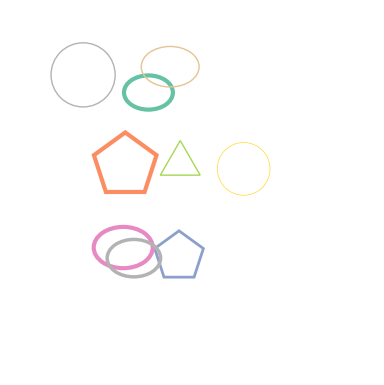[{"shape": "oval", "thickness": 3, "radius": 0.32, "center": [0.386, 0.76]}, {"shape": "pentagon", "thickness": 3, "radius": 0.43, "center": [0.325, 0.57]}, {"shape": "pentagon", "thickness": 2, "radius": 0.33, "center": [0.465, 0.334]}, {"shape": "oval", "thickness": 3, "radius": 0.38, "center": [0.32, 0.357]}, {"shape": "triangle", "thickness": 1, "radius": 0.3, "center": [0.468, 0.575]}, {"shape": "circle", "thickness": 0.5, "radius": 0.34, "center": [0.633, 0.561]}, {"shape": "oval", "thickness": 1, "radius": 0.38, "center": [0.442, 0.827]}, {"shape": "oval", "thickness": 2.5, "radius": 0.35, "center": [0.348, 0.33]}, {"shape": "circle", "thickness": 1, "radius": 0.42, "center": [0.216, 0.806]}]